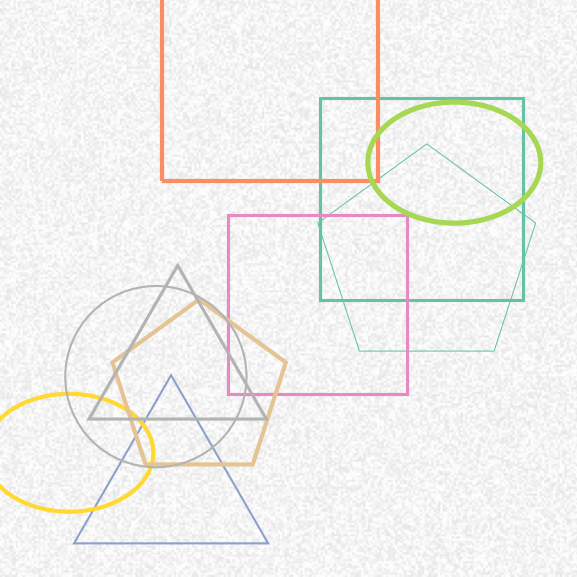[{"shape": "pentagon", "thickness": 0.5, "radius": 0.99, "center": [0.739, 0.552]}, {"shape": "square", "thickness": 1.5, "radius": 0.88, "center": [0.73, 0.654]}, {"shape": "square", "thickness": 2, "radius": 0.94, "center": [0.468, 0.873]}, {"shape": "triangle", "thickness": 1, "radius": 0.97, "center": [0.296, 0.155]}, {"shape": "square", "thickness": 1.5, "radius": 0.77, "center": [0.55, 0.472]}, {"shape": "oval", "thickness": 2.5, "radius": 0.75, "center": [0.787, 0.718]}, {"shape": "oval", "thickness": 2, "radius": 0.73, "center": [0.12, 0.215]}, {"shape": "pentagon", "thickness": 2, "radius": 0.79, "center": [0.345, 0.323]}, {"shape": "circle", "thickness": 1, "radius": 0.78, "center": [0.27, 0.347]}, {"shape": "triangle", "thickness": 1.5, "radius": 0.89, "center": [0.308, 0.362]}]